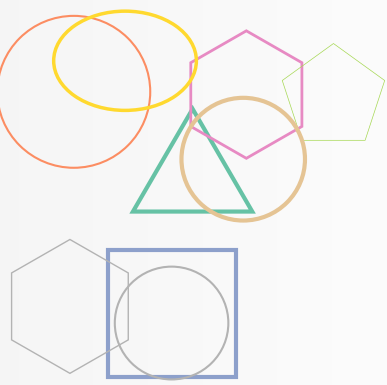[{"shape": "triangle", "thickness": 3, "radius": 0.89, "center": [0.497, 0.539]}, {"shape": "circle", "thickness": 1.5, "radius": 0.99, "center": [0.19, 0.762]}, {"shape": "square", "thickness": 3, "radius": 0.82, "center": [0.444, 0.185]}, {"shape": "hexagon", "thickness": 2, "radius": 0.83, "center": [0.636, 0.754]}, {"shape": "pentagon", "thickness": 0.5, "radius": 0.69, "center": [0.861, 0.748]}, {"shape": "oval", "thickness": 2.5, "radius": 0.92, "center": [0.323, 0.842]}, {"shape": "circle", "thickness": 3, "radius": 0.8, "center": [0.628, 0.587]}, {"shape": "circle", "thickness": 1.5, "radius": 0.73, "center": [0.443, 0.161]}, {"shape": "hexagon", "thickness": 1, "radius": 0.87, "center": [0.18, 0.204]}]